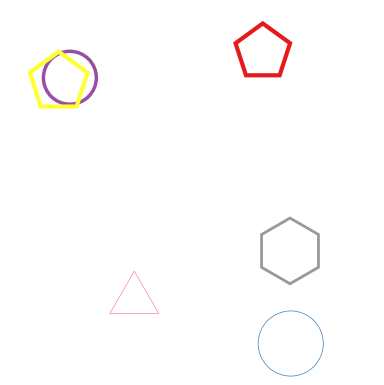[{"shape": "pentagon", "thickness": 3, "radius": 0.37, "center": [0.683, 0.865]}, {"shape": "circle", "thickness": 0.5, "radius": 0.42, "center": [0.755, 0.108]}, {"shape": "circle", "thickness": 2.5, "radius": 0.34, "center": [0.181, 0.798]}, {"shape": "pentagon", "thickness": 3, "radius": 0.39, "center": [0.152, 0.787]}, {"shape": "triangle", "thickness": 0.5, "radius": 0.37, "center": [0.349, 0.223]}, {"shape": "hexagon", "thickness": 2, "radius": 0.43, "center": [0.753, 0.348]}]